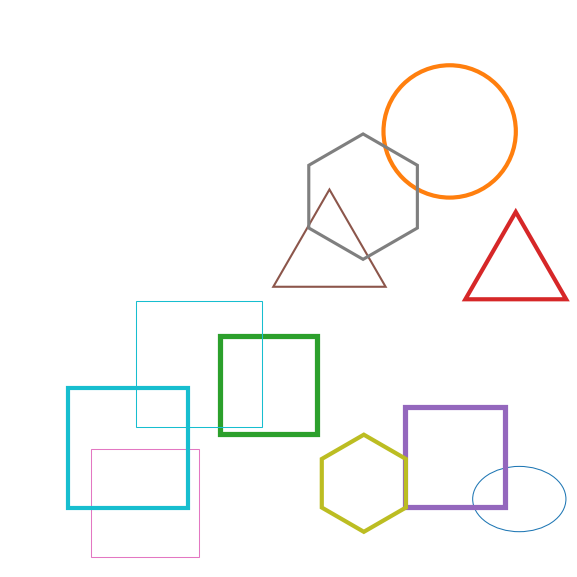[{"shape": "oval", "thickness": 0.5, "radius": 0.4, "center": [0.899, 0.135]}, {"shape": "circle", "thickness": 2, "radius": 0.57, "center": [0.779, 0.772]}, {"shape": "square", "thickness": 2.5, "radius": 0.42, "center": [0.465, 0.332]}, {"shape": "triangle", "thickness": 2, "radius": 0.5, "center": [0.893, 0.531]}, {"shape": "square", "thickness": 2.5, "radius": 0.43, "center": [0.788, 0.208]}, {"shape": "triangle", "thickness": 1, "radius": 0.56, "center": [0.57, 0.559]}, {"shape": "square", "thickness": 0.5, "radius": 0.47, "center": [0.25, 0.128]}, {"shape": "hexagon", "thickness": 1.5, "radius": 0.54, "center": [0.629, 0.659]}, {"shape": "hexagon", "thickness": 2, "radius": 0.42, "center": [0.63, 0.162]}, {"shape": "square", "thickness": 0.5, "radius": 0.55, "center": [0.345, 0.368]}, {"shape": "square", "thickness": 2, "radius": 0.52, "center": [0.222, 0.223]}]